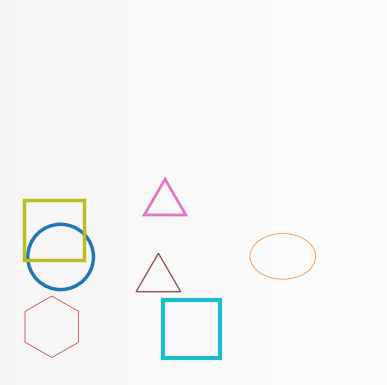[{"shape": "circle", "thickness": 2.5, "radius": 0.42, "center": [0.156, 0.333]}, {"shape": "oval", "thickness": 0.5, "radius": 0.42, "center": [0.73, 0.334]}, {"shape": "hexagon", "thickness": 0.5, "radius": 0.4, "center": [0.134, 0.151]}, {"shape": "triangle", "thickness": 1, "radius": 0.33, "center": [0.409, 0.276]}, {"shape": "triangle", "thickness": 2, "radius": 0.31, "center": [0.426, 0.473]}, {"shape": "square", "thickness": 2.5, "radius": 0.39, "center": [0.139, 0.403]}, {"shape": "square", "thickness": 3, "radius": 0.37, "center": [0.495, 0.145]}]